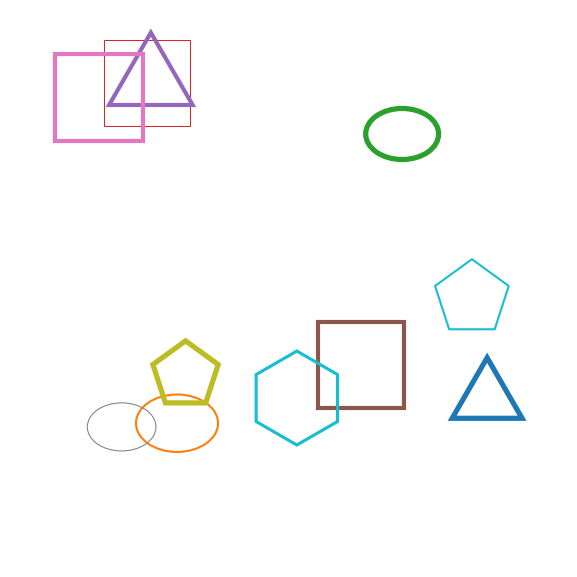[{"shape": "triangle", "thickness": 2.5, "radius": 0.35, "center": [0.844, 0.31]}, {"shape": "oval", "thickness": 1, "radius": 0.36, "center": [0.307, 0.266]}, {"shape": "oval", "thickness": 2.5, "radius": 0.32, "center": [0.696, 0.767]}, {"shape": "square", "thickness": 0.5, "radius": 0.37, "center": [0.255, 0.856]}, {"shape": "triangle", "thickness": 2, "radius": 0.42, "center": [0.261, 0.859]}, {"shape": "square", "thickness": 2, "radius": 0.37, "center": [0.626, 0.367]}, {"shape": "square", "thickness": 2, "radius": 0.38, "center": [0.172, 0.83]}, {"shape": "oval", "thickness": 0.5, "radius": 0.3, "center": [0.211, 0.26]}, {"shape": "pentagon", "thickness": 2.5, "radius": 0.3, "center": [0.321, 0.35]}, {"shape": "hexagon", "thickness": 1.5, "radius": 0.41, "center": [0.514, 0.31]}, {"shape": "pentagon", "thickness": 1, "radius": 0.34, "center": [0.817, 0.483]}]